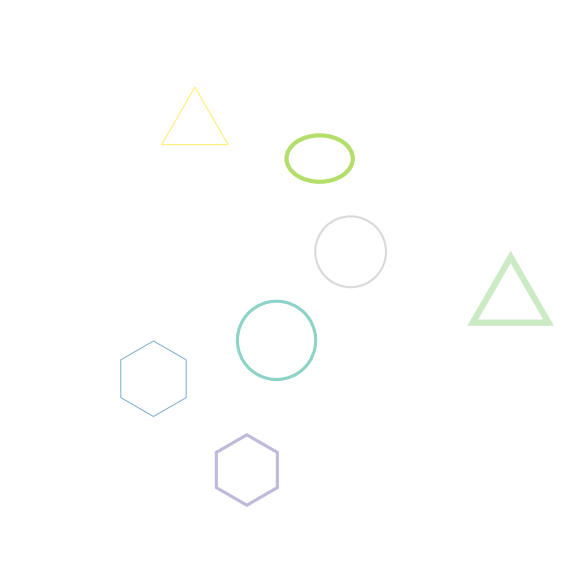[{"shape": "circle", "thickness": 1.5, "radius": 0.34, "center": [0.479, 0.41]}, {"shape": "hexagon", "thickness": 1.5, "radius": 0.3, "center": [0.427, 0.185]}, {"shape": "hexagon", "thickness": 0.5, "radius": 0.33, "center": [0.266, 0.343]}, {"shape": "oval", "thickness": 2, "radius": 0.29, "center": [0.554, 0.725]}, {"shape": "circle", "thickness": 1, "radius": 0.31, "center": [0.607, 0.563]}, {"shape": "triangle", "thickness": 3, "radius": 0.38, "center": [0.884, 0.478]}, {"shape": "triangle", "thickness": 0.5, "radius": 0.33, "center": [0.338, 0.782]}]